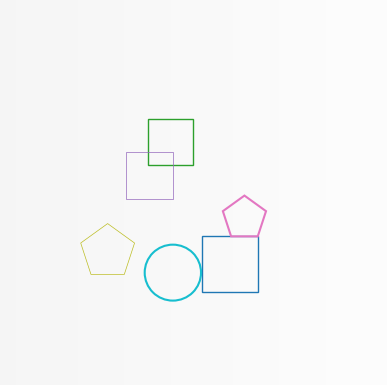[{"shape": "square", "thickness": 1, "radius": 0.36, "center": [0.594, 0.314]}, {"shape": "square", "thickness": 1, "radius": 0.3, "center": [0.44, 0.632]}, {"shape": "square", "thickness": 0.5, "radius": 0.3, "center": [0.385, 0.544]}, {"shape": "pentagon", "thickness": 1.5, "radius": 0.29, "center": [0.631, 0.433]}, {"shape": "pentagon", "thickness": 0.5, "radius": 0.37, "center": [0.278, 0.346]}, {"shape": "circle", "thickness": 1.5, "radius": 0.36, "center": [0.446, 0.292]}]